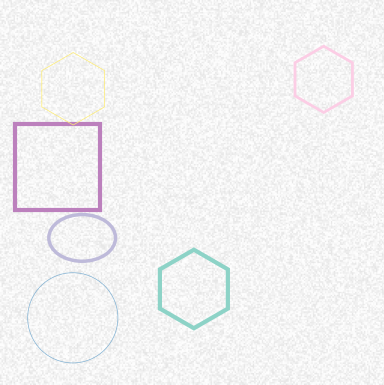[{"shape": "hexagon", "thickness": 3, "radius": 0.51, "center": [0.504, 0.249]}, {"shape": "oval", "thickness": 2.5, "radius": 0.43, "center": [0.213, 0.382]}, {"shape": "circle", "thickness": 0.5, "radius": 0.59, "center": [0.189, 0.174]}, {"shape": "hexagon", "thickness": 2, "radius": 0.43, "center": [0.841, 0.794]}, {"shape": "square", "thickness": 3, "radius": 0.56, "center": [0.149, 0.566]}, {"shape": "hexagon", "thickness": 0.5, "radius": 0.47, "center": [0.19, 0.769]}]